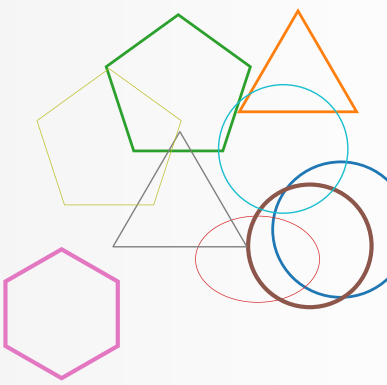[{"shape": "circle", "thickness": 2, "radius": 0.88, "center": [0.88, 0.404]}, {"shape": "triangle", "thickness": 2, "radius": 0.87, "center": [0.769, 0.797]}, {"shape": "pentagon", "thickness": 2, "radius": 0.98, "center": [0.46, 0.766]}, {"shape": "oval", "thickness": 0.5, "radius": 0.8, "center": [0.665, 0.327]}, {"shape": "circle", "thickness": 3, "radius": 0.8, "center": [0.8, 0.361]}, {"shape": "hexagon", "thickness": 3, "radius": 0.84, "center": [0.159, 0.185]}, {"shape": "triangle", "thickness": 1, "radius": 1.0, "center": [0.464, 0.459]}, {"shape": "pentagon", "thickness": 0.5, "radius": 0.98, "center": [0.282, 0.626]}, {"shape": "circle", "thickness": 1, "radius": 0.83, "center": [0.731, 0.613]}]